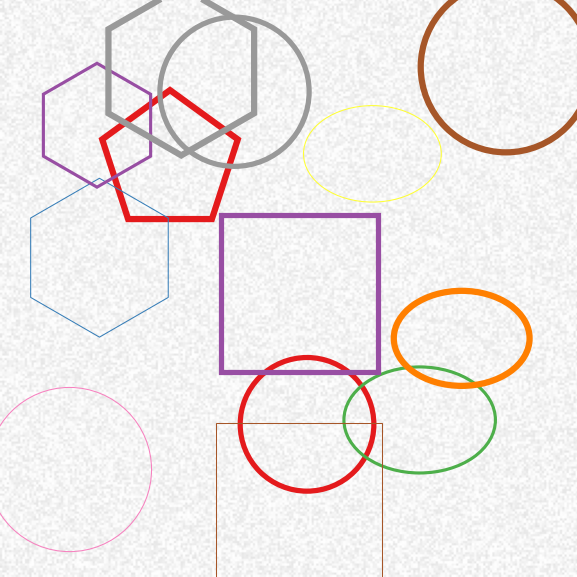[{"shape": "circle", "thickness": 2.5, "radius": 0.58, "center": [0.532, 0.264]}, {"shape": "pentagon", "thickness": 3, "radius": 0.62, "center": [0.294, 0.72]}, {"shape": "hexagon", "thickness": 0.5, "radius": 0.69, "center": [0.172, 0.553]}, {"shape": "oval", "thickness": 1.5, "radius": 0.66, "center": [0.727, 0.272]}, {"shape": "square", "thickness": 2.5, "radius": 0.68, "center": [0.518, 0.491]}, {"shape": "hexagon", "thickness": 1.5, "radius": 0.54, "center": [0.168, 0.782]}, {"shape": "oval", "thickness": 3, "radius": 0.59, "center": [0.799, 0.413]}, {"shape": "oval", "thickness": 0.5, "radius": 0.6, "center": [0.645, 0.733]}, {"shape": "square", "thickness": 0.5, "radius": 0.72, "center": [0.518, 0.123]}, {"shape": "circle", "thickness": 3, "radius": 0.74, "center": [0.876, 0.883]}, {"shape": "circle", "thickness": 0.5, "radius": 0.71, "center": [0.12, 0.186]}, {"shape": "hexagon", "thickness": 3, "radius": 0.73, "center": [0.314, 0.876]}, {"shape": "circle", "thickness": 2.5, "radius": 0.65, "center": [0.406, 0.84]}]